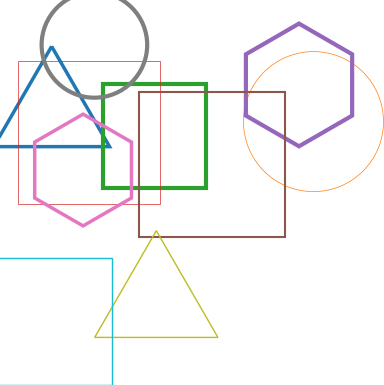[{"shape": "triangle", "thickness": 2.5, "radius": 0.87, "center": [0.134, 0.706]}, {"shape": "circle", "thickness": 0.5, "radius": 0.91, "center": [0.814, 0.684]}, {"shape": "square", "thickness": 3, "radius": 0.67, "center": [0.402, 0.646]}, {"shape": "square", "thickness": 0.5, "radius": 0.92, "center": [0.231, 0.656]}, {"shape": "hexagon", "thickness": 3, "radius": 0.8, "center": [0.777, 0.779]}, {"shape": "square", "thickness": 1.5, "radius": 0.95, "center": [0.552, 0.573]}, {"shape": "hexagon", "thickness": 2.5, "radius": 0.73, "center": [0.216, 0.558]}, {"shape": "circle", "thickness": 3, "radius": 0.69, "center": [0.245, 0.883]}, {"shape": "triangle", "thickness": 1, "radius": 0.92, "center": [0.406, 0.216]}, {"shape": "square", "thickness": 1, "radius": 0.83, "center": [0.125, 0.164]}]